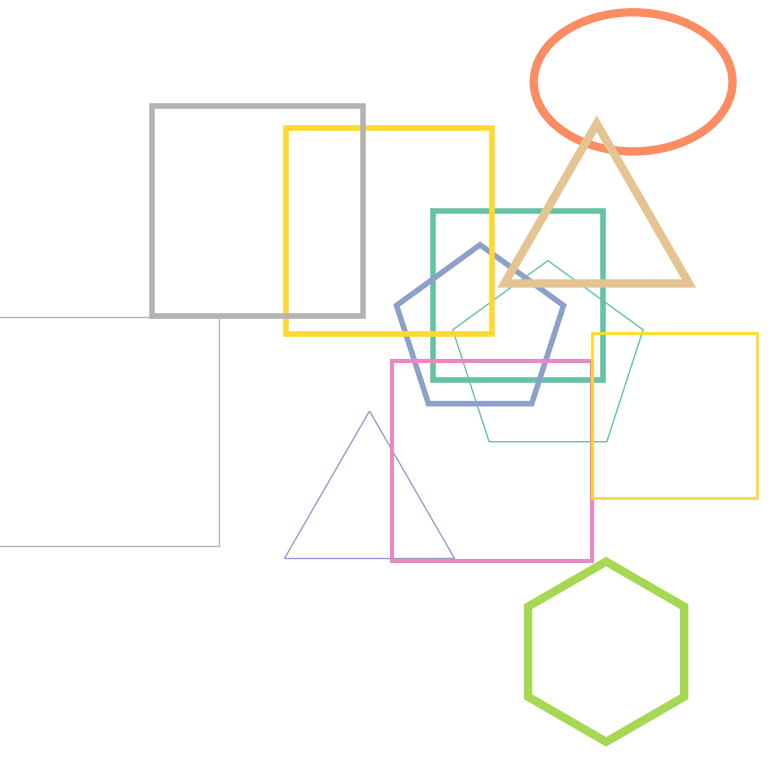[{"shape": "square", "thickness": 2, "radius": 0.55, "center": [0.673, 0.616]}, {"shape": "pentagon", "thickness": 0.5, "radius": 0.65, "center": [0.712, 0.531]}, {"shape": "oval", "thickness": 3, "radius": 0.65, "center": [0.822, 0.894]}, {"shape": "triangle", "thickness": 0.5, "radius": 0.64, "center": [0.48, 0.338]}, {"shape": "pentagon", "thickness": 2, "radius": 0.57, "center": [0.623, 0.568]}, {"shape": "square", "thickness": 1.5, "radius": 0.65, "center": [0.639, 0.402]}, {"shape": "hexagon", "thickness": 3, "radius": 0.59, "center": [0.787, 0.154]}, {"shape": "square", "thickness": 2, "radius": 0.67, "center": [0.505, 0.7]}, {"shape": "square", "thickness": 1, "radius": 0.53, "center": [0.876, 0.46]}, {"shape": "triangle", "thickness": 3, "radius": 0.69, "center": [0.775, 0.701]}, {"shape": "square", "thickness": 2, "radius": 0.68, "center": [0.334, 0.726]}, {"shape": "square", "thickness": 0.5, "radius": 0.74, "center": [0.136, 0.44]}]